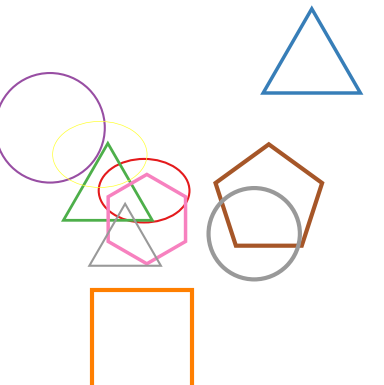[{"shape": "oval", "thickness": 1.5, "radius": 0.59, "center": [0.374, 0.505]}, {"shape": "triangle", "thickness": 2.5, "radius": 0.73, "center": [0.81, 0.831]}, {"shape": "triangle", "thickness": 2, "radius": 0.67, "center": [0.28, 0.494]}, {"shape": "circle", "thickness": 1.5, "radius": 0.71, "center": [0.13, 0.668]}, {"shape": "square", "thickness": 3, "radius": 0.65, "center": [0.368, 0.117]}, {"shape": "oval", "thickness": 0.5, "radius": 0.61, "center": [0.259, 0.599]}, {"shape": "pentagon", "thickness": 3, "radius": 0.73, "center": [0.698, 0.48]}, {"shape": "hexagon", "thickness": 2.5, "radius": 0.58, "center": [0.381, 0.431]}, {"shape": "triangle", "thickness": 1.5, "radius": 0.54, "center": [0.325, 0.363]}, {"shape": "circle", "thickness": 3, "radius": 0.59, "center": [0.66, 0.393]}]